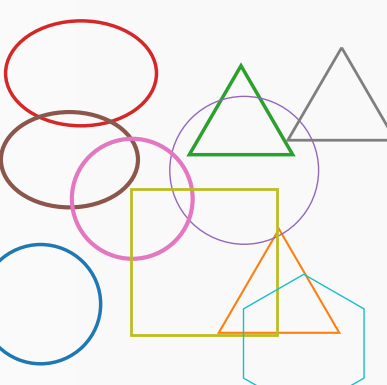[{"shape": "circle", "thickness": 2.5, "radius": 0.77, "center": [0.105, 0.21]}, {"shape": "triangle", "thickness": 1.5, "radius": 0.9, "center": [0.72, 0.225]}, {"shape": "triangle", "thickness": 2.5, "radius": 0.77, "center": [0.622, 0.675]}, {"shape": "oval", "thickness": 2.5, "radius": 0.97, "center": [0.209, 0.81]}, {"shape": "circle", "thickness": 1, "radius": 0.96, "center": [0.63, 0.558]}, {"shape": "oval", "thickness": 3, "radius": 0.88, "center": [0.179, 0.585]}, {"shape": "circle", "thickness": 3, "radius": 0.78, "center": [0.341, 0.484]}, {"shape": "triangle", "thickness": 2, "radius": 0.8, "center": [0.882, 0.716]}, {"shape": "square", "thickness": 2, "radius": 0.95, "center": [0.526, 0.32]}, {"shape": "hexagon", "thickness": 1, "radius": 0.9, "center": [0.784, 0.108]}]